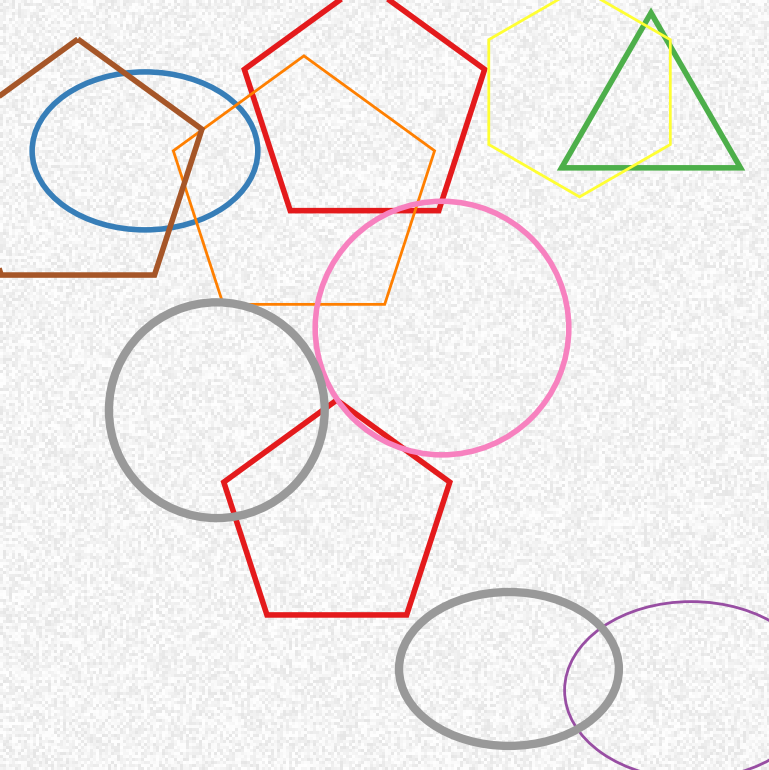[{"shape": "pentagon", "thickness": 2, "radius": 0.82, "center": [0.473, 0.859]}, {"shape": "pentagon", "thickness": 2, "radius": 0.77, "center": [0.437, 0.326]}, {"shape": "oval", "thickness": 2, "radius": 0.73, "center": [0.188, 0.804]}, {"shape": "triangle", "thickness": 2, "radius": 0.67, "center": [0.845, 0.849]}, {"shape": "oval", "thickness": 1, "radius": 0.82, "center": [0.898, 0.104]}, {"shape": "pentagon", "thickness": 1, "radius": 0.89, "center": [0.395, 0.749]}, {"shape": "hexagon", "thickness": 1, "radius": 0.68, "center": [0.753, 0.88]}, {"shape": "pentagon", "thickness": 2, "radius": 0.85, "center": [0.101, 0.78]}, {"shape": "circle", "thickness": 2, "radius": 0.82, "center": [0.574, 0.574]}, {"shape": "oval", "thickness": 3, "radius": 0.71, "center": [0.661, 0.131]}, {"shape": "circle", "thickness": 3, "radius": 0.7, "center": [0.282, 0.467]}]